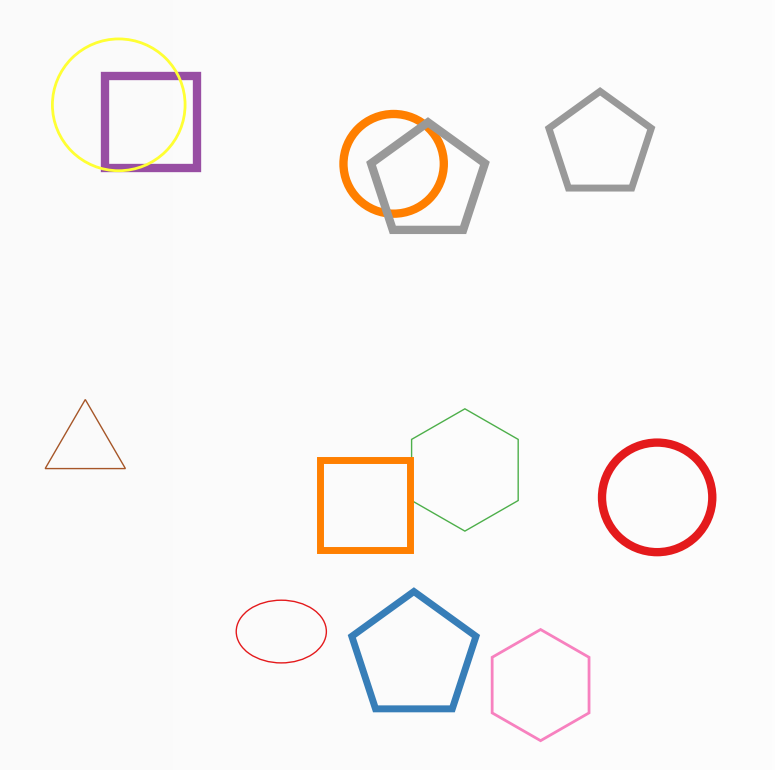[{"shape": "circle", "thickness": 3, "radius": 0.36, "center": [0.848, 0.354]}, {"shape": "oval", "thickness": 0.5, "radius": 0.29, "center": [0.363, 0.18]}, {"shape": "pentagon", "thickness": 2.5, "radius": 0.42, "center": [0.534, 0.148]}, {"shape": "hexagon", "thickness": 0.5, "radius": 0.4, "center": [0.6, 0.39]}, {"shape": "square", "thickness": 3, "radius": 0.3, "center": [0.195, 0.842]}, {"shape": "square", "thickness": 2.5, "radius": 0.29, "center": [0.471, 0.344]}, {"shape": "circle", "thickness": 3, "radius": 0.32, "center": [0.508, 0.787]}, {"shape": "circle", "thickness": 1, "radius": 0.43, "center": [0.153, 0.864]}, {"shape": "triangle", "thickness": 0.5, "radius": 0.3, "center": [0.11, 0.421]}, {"shape": "hexagon", "thickness": 1, "radius": 0.36, "center": [0.698, 0.11]}, {"shape": "pentagon", "thickness": 3, "radius": 0.39, "center": [0.552, 0.764]}, {"shape": "pentagon", "thickness": 2.5, "radius": 0.35, "center": [0.774, 0.812]}]